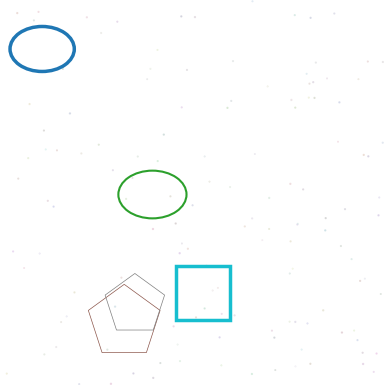[{"shape": "oval", "thickness": 2.5, "radius": 0.42, "center": [0.11, 0.873]}, {"shape": "oval", "thickness": 1.5, "radius": 0.44, "center": [0.396, 0.495]}, {"shape": "pentagon", "thickness": 0.5, "radius": 0.49, "center": [0.323, 0.163]}, {"shape": "pentagon", "thickness": 0.5, "radius": 0.41, "center": [0.35, 0.208]}, {"shape": "square", "thickness": 2.5, "radius": 0.35, "center": [0.528, 0.24]}]